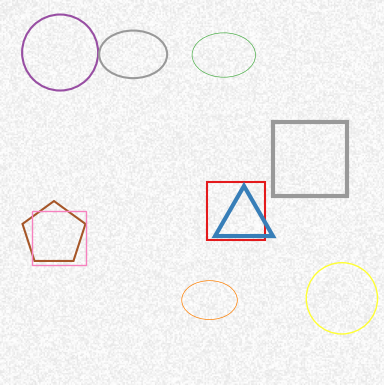[{"shape": "square", "thickness": 1.5, "radius": 0.38, "center": [0.614, 0.453]}, {"shape": "triangle", "thickness": 3, "radius": 0.43, "center": [0.634, 0.43]}, {"shape": "oval", "thickness": 0.5, "radius": 0.41, "center": [0.581, 0.857]}, {"shape": "circle", "thickness": 1.5, "radius": 0.49, "center": [0.156, 0.864]}, {"shape": "oval", "thickness": 0.5, "radius": 0.36, "center": [0.544, 0.22]}, {"shape": "circle", "thickness": 1, "radius": 0.46, "center": [0.888, 0.225]}, {"shape": "pentagon", "thickness": 1.5, "radius": 0.43, "center": [0.14, 0.392]}, {"shape": "square", "thickness": 1, "radius": 0.35, "center": [0.154, 0.382]}, {"shape": "square", "thickness": 3, "radius": 0.48, "center": [0.805, 0.587]}, {"shape": "oval", "thickness": 1.5, "radius": 0.44, "center": [0.346, 0.859]}]